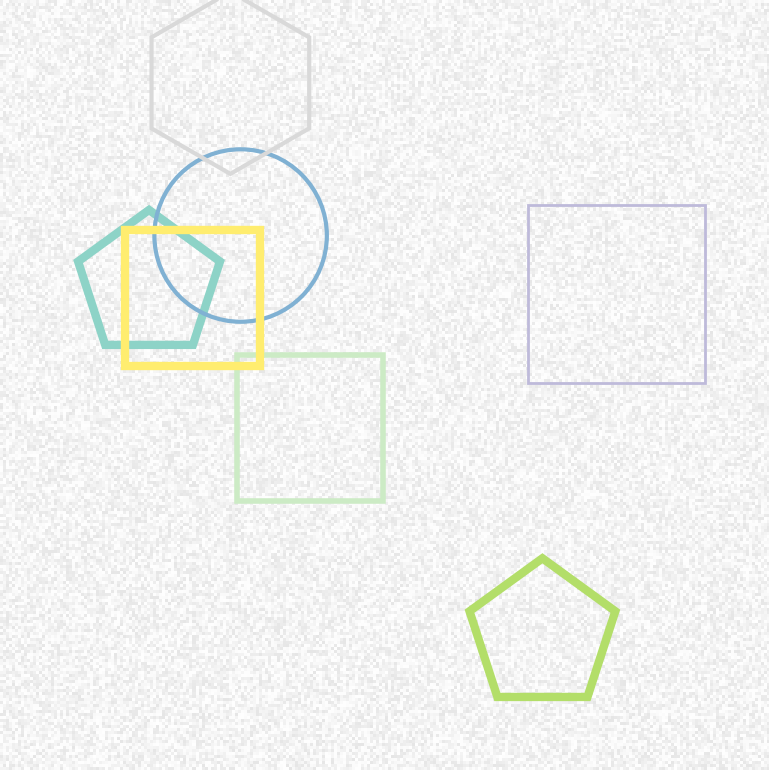[{"shape": "pentagon", "thickness": 3, "radius": 0.48, "center": [0.194, 0.63]}, {"shape": "square", "thickness": 1, "radius": 0.58, "center": [0.801, 0.618]}, {"shape": "circle", "thickness": 1.5, "radius": 0.56, "center": [0.312, 0.694]}, {"shape": "pentagon", "thickness": 3, "radius": 0.5, "center": [0.704, 0.175]}, {"shape": "hexagon", "thickness": 1.5, "radius": 0.59, "center": [0.299, 0.892]}, {"shape": "square", "thickness": 2, "radius": 0.47, "center": [0.403, 0.444]}, {"shape": "square", "thickness": 3, "radius": 0.44, "center": [0.25, 0.613]}]